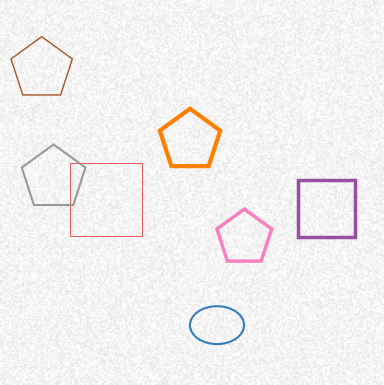[{"shape": "square", "thickness": 0.5, "radius": 0.47, "center": [0.274, 0.482]}, {"shape": "oval", "thickness": 1.5, "radius": 0.35, "center": [0.564, 0.155]}, {"shape": "square", "thickness": 2.5, "radius": 0.37, "center": [0.847, 0.459]}, {"shape": "pentagon", "thickness": 3, "radius": 0.41, "center": [0.494, 0.635]}, {"shape": "pentagon", "thickness": 1, "radius": 0.42, "center": [0.108, 0.821]}, {"shape": "pentagon", "thickness": 2.5, "radius": 0.37, "center": [0.635, 0.382]}, {"shape": "pentagon", "thickness": 1.5, "radius": 0.43, "center": [0.139, 0.538]}]